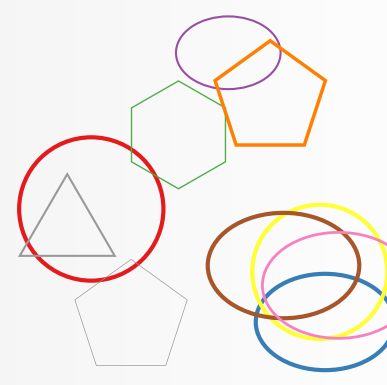[{"shape": "circle", "thickness": 3, "radius": 0.93, "center": [0.236, 0.457]}, {"shape": "oval", "thickness": 3, "radius": 0.89, "center": [0.839, 0.164]}, {"shape": "hexagon", "thickness": 1, "radius": 0.7, "center": [0.461, 0.65]}, {"shape": "oval", "thickness": 1.5, "radius": 0.67, "center": [0.589, 0.863]}, {"shape": "pentagon", "thickness": 2.5, "radius": 0.75, "center": [0.697, 0.744]}, {"shape": "circle", "thickness": 3, "radius": 0.87, "center": [0.825, 0.294]}, {"shape": "oval", "thickness": 3, "radius": 0.98, "center": [0.732, 0.31]}, {"shape": "oval", "thickness": 2, "radius": 0.98, "center": [0.874, 0.259]}, {"shape": "pentagon", "thickness": 0.5, "radius": 0.76, "center": [0.338, 0.174]}, {"shape": "triangle", "thickness": 1.5, "radius": 0.71, "center": [0.174, 0.406]}]